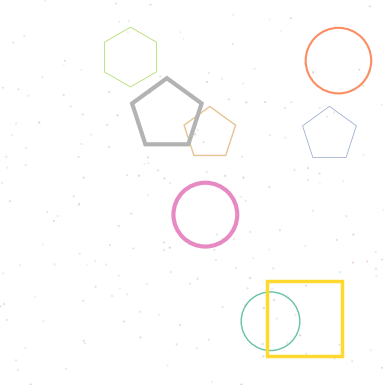[{"shape": "circle", "thickness": 1, "radius": 0.38, "center": [0.703, 0.166]}, {"shape": "circle", "thickness": 1.5, "radius": 0.43, "center": [0.879, 0.843]}, {"shape": "pentagon", "thickness": 0.5, "radius": 0.37, "center": [0.856, 0.65]}, {"shape": "circle", "thickness": 3, "radius": 0.41, "center": [0.533, 0.442]}, {"shape": "hexagon", "thickness": 0.5, "radius": 0.39, "center": [0.339, 0.852]}, {"shape": "square", "thickness": 2.5, "radius": 0.49, "center": [0.791, 0.172]}, {"shape": "pentagon", "thickness": 1, "radius": 0.35, "center": [0.545, 0.653]}, {"shape": "pentagon", "thickness": 3, "radius": 0.47, "center": [0.433, 0.702]}]